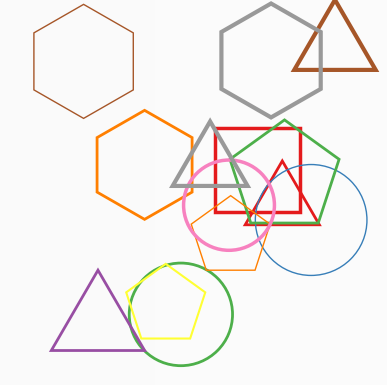[{"shape": "triangle", "thickness": 2, "radius": 0.55, "center": [0.728, 0.471]}, {"shape": "square", "thickness": 2.5, "radius": 0.55, "center": [0.665, 0.558]}, {"shape": "circle", "thickness": 1, "radius": 0.72, "center": [0.803, 0.429]}, {"shape": "circle", "thickness": 2, "radius": 0.67, "center": [0.467, 0.183]}, {"shape": "pentagon", "thickness": 2, "radius": 0.74, "center": [0.734, 0.54]}, {"shape": "triangle", "thickness": 2, "radius": 0.7, "center": [0.253, 0.159]}, {"shape": "hexagon", "thickness": 2, "radius": 0.71, "center": [0.373, 0.572]}, {"shape": "pentagon", "thickness": 1, "radius": 0.53, "center": [0.595, 0.385]}, {"shape": "pentagon", "thickness": 1.5, "radius": 0.54, "center": [0.428, 0.207]}, {"shape": "hexagon", "thickness": 1, "radius": 0.74, "center": [0.216, 0.841]}, {"shape": "triangle", "thickness": 3, "radius": 0.61, "center": [0.864, 0.879]}, {"shape": "circle", "thickness": 2.5, "radius": 0.59, "center": [0.591, 0.467]}, {"shape": "triangle", "thickness": 3, "radius": 0.56, "center": [0.542, 0.573]}, {"shape": "hexagon", "thickness": 3, "radius": 0.74, "center": [0.7, 0.843]}]